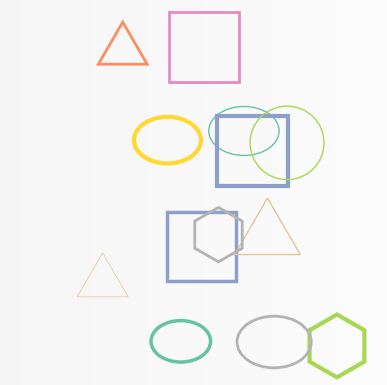[{"shape": "oval", "thickness": 2.5, "radius": 0.38, "center": [0.467, 0.113]}, {"shape": "oval", "thickness": 1, "radius": 0.45, "center": [0.629, 0.66]}, {"shape": "triangle", "thickness": 2, "radius": 0.36, "center": [0.317, 0.87]}, {"shape": "square", "thickness": 2.5, "radius": 0.45, "center": [0.521, 0.36]}, {"shape": "square", "thickness": 3, "radius": 0.45, "center": [0.651, 0.607]}, {"shape": "square", "thickness": 2, "radius": 0.45, "center": [0.527, 0.878]}, {"shape": "hexagon", "thickness": 3, "radius": 0.41, "center": [0.87, 0.102]}, {"shape": "circle", "thickness": 1, "radius": 0.48, "center": [0.741, 0.629]}, {"shape": "oval", "thickness": 3, "radius": 0.43, "center": [0.432, 0.636]}, {"shape": "triangle", "thickness": 1, "radius": 0.49, "center": [0.69, 0.388]}, {"shape": "triangle", "thickness": 0.5, "radius": 0.38, "center": [0.265, 0.267]}, {"shape": "oval", "thickness": 2, "radius": 0.48, "center": [0.707, 0.112]}, {"shape": "hexagon", "thickness": 2, "radius": 0.35, "center": [0.564, 0.391]}]